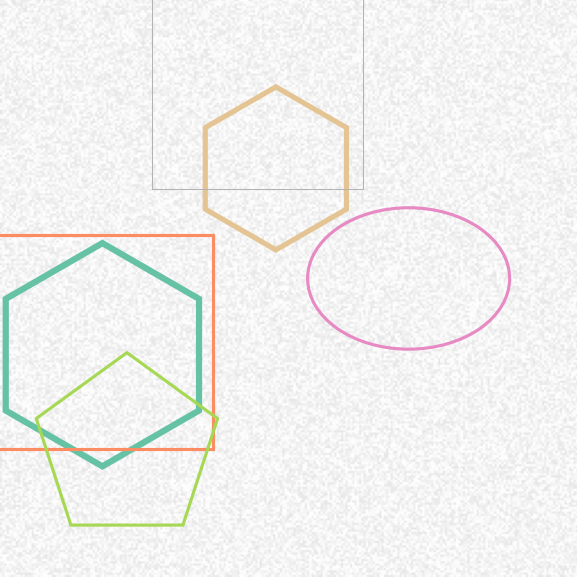[{"shape": "hexagon", "thickness": 3, "radius": 0.97, "center": [0.177, 0.385]}, {"shape": "square", "thickness": 1.5, "radius": 0.93, "center": [0.183, 0.407]}, {"shape": "oval", "thickness": 1.5, "radius": 0.87, "center": [0.708, 0.517]}, {"shape": "pentagon", "thickness": 1.5, "radius": 0.83, "center": [0.22, 0.223]}, {"shape": "hexagon", "thickness": 2.5, "radius": 0.71, "center": [0.478, 0.708]}, {"shape": "square", "thickness": 0.5, "radius": 0.91, "center": [0.446, 0.854]}]